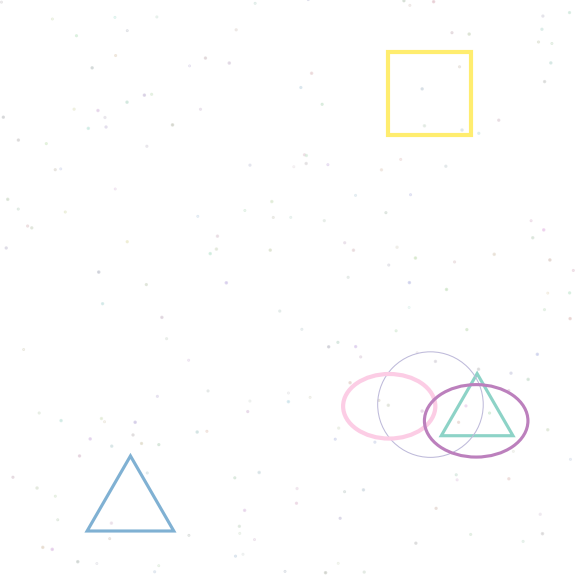[{"shape": "triangle", "thickness": 1.5, "radius": 0.36, "center": [0.826, 0.28]}, {"shape": "circle", "thickness": 0.5, "radius": 0.46, "center": [0.745, 0.299]}, {"shape": "triangle", "thickness": 1.5, "radius": 0.43, "center": [0.226, 0.123]}, {"shape": "oval", "thickness": 2, "radius": 0.4, "center": [0.674, 0.296]}, {"shape": "oval", "thickness": 1.5, "radius": 0.45, "center": [0.825, 0.27]}, {"shape": "square", "thickness": 2, "radius": 0.36, "center": [0.744, 0.838]}]